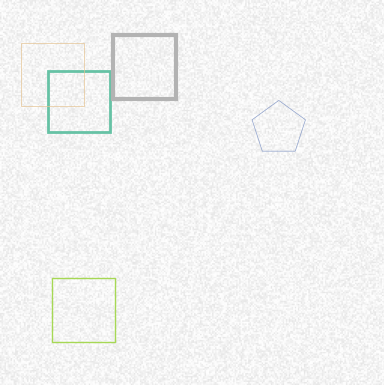[{"shape": "square", "thickness": 2, "radius": 0.4, "center": [0.206, 0.736]}, {"shape": "pentagon", "thickness": 0.5, "radius": 0.36, "center": [0.724, 0.666]}, {"shape": "square", "thickness": 1, "radius": 0.41, "center": [0.217, 0.194]}, {"shape": "square", "thickness": 0.5, "radius": 0.41, "center": [0.137, 0.806]}, {"shape": "square", "thickness": 3, "radius": 0.41, "center": [0.375, 0.827]}]